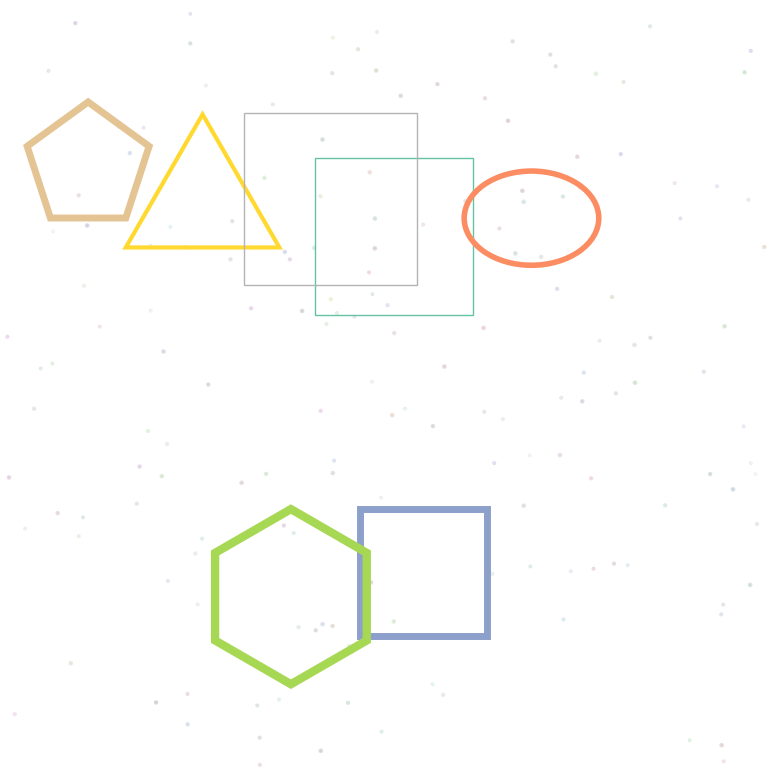[{"shape": "square", "thickness": 0.5, "radius": 0.51, "center": [0.512, 0.693]}, {"shape": "oval", "thickness": 2, "radius": 0.44, "center": [0.69, 0.717]}, {"shape": "square", "thickness": 2.5, "radius": 0.41, "center": [0.55, 0.256]}, {"shape": "hexagon", "thickness": 3, "radius": 0.57, "center": [0.378, 0.225]}, {"shape": "triangle", "thickness": 1.5, "radius": 0.58, "center": [0.263, 0.736]}, {"shape": "pentagon", "thickness": 2.5, "radius": 0.42, "center": [0.114, 0.784]}, {"shape": "square", "thickness": 0.5, "radius": 0.56, "center": [0.429, 0.742]}]